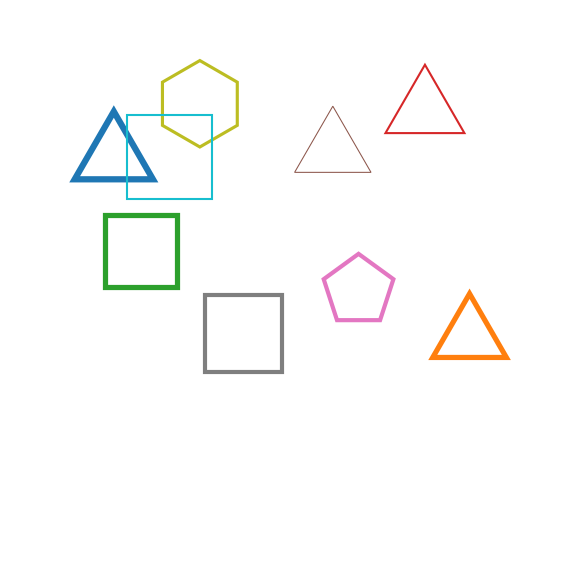[{"shape": "triangle", "thickness": 3, "radius": 0.39, "center": [0.197, 0.728]}, {"shape": "triangle", "thickness": 2.5, "radius": 0.37, "center": [0.813, 0.417]}, {"shape": "square", "thickness": 2.5, "radius": 0.31, "center": [0.245, 0.565]}, {"shape": "triangle", "thickness": 1, "radius": 0.39, "center": [0.736, 0.808]}, {"shape": "triangle", "thickness": 0.5, "radius": 0.38, "center": [0.576, 0.739]}, {"shape": "pentagon", "thickness": 2, "radius": 0.32, "center": [0.621, 0.496]}, {"shape": "square", "thickness": 2, "radius": 0.33, "center": [0.421, 0.422]}, {"shape": "hexagon", "thickness": 1.5, "radius": 0.37, "center": [0.346, 0.819]}, {"shape": "square", "thickness": 1, "radius": 0.36, "center": [0.294, 0.727]}]